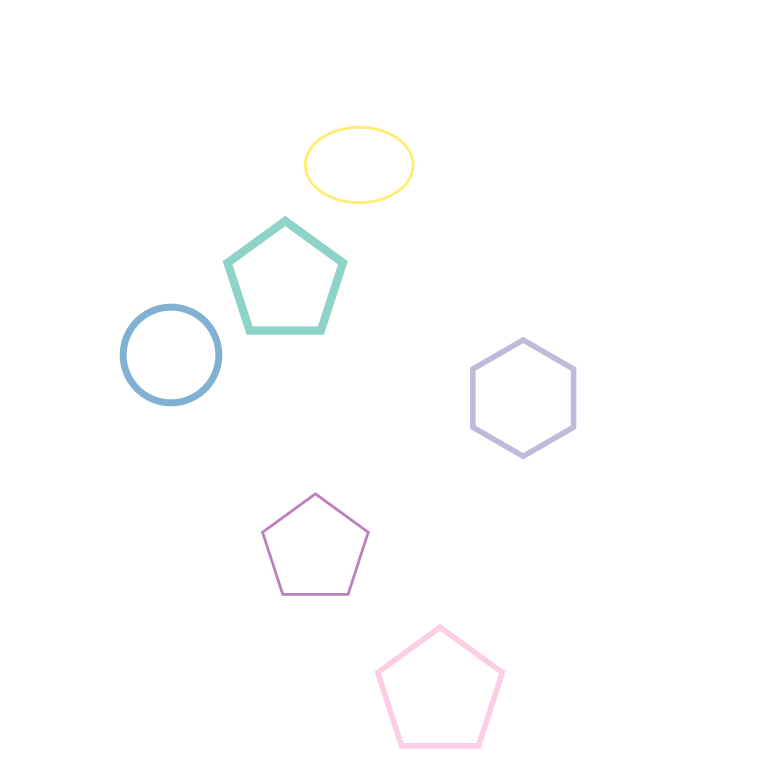[{"shape": "pentagon", "thickness": 3, "radius": 0.39, "center": [0.37, 0.634]}, {"shape": "hexagon", "thickness": 2, "radius": 0.38, "center": [0.679, 0.483]}, {"shape": "circle", "thickness": 2.5, "radius": 0.31, "center": [0.222, 0.539]}, {"shape": "pentagon", "thickness": 2, "radius": 0.43, "center": [0.571, 0.1]}, {"shape": "pentagon", "thickness": 1, "radius": 0.36, "center": [0.41, 0.286]}, {"shape": "oval", "thickness": 1, "radius": 0.35, "center": [0.467, 0.786]}]